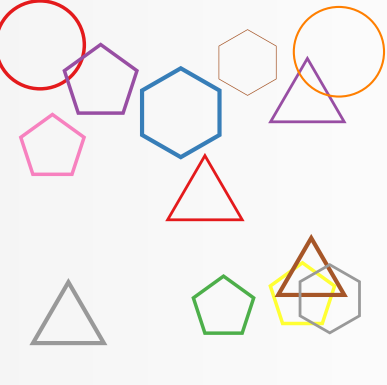[{"shape": "circle", "thickness": 2.5, "radius": 0.57, "center": [0.103, 0.883]}, {"shape": "triangle", "thickness": 2, "radius": 0.56, "center": [0.529, 0.485]}, {"shape": "hexagon", "thickness": 3, "radius": 0.58, "center": [0.467, 0.707]}, {"shape": "pentagon", "thickness": 2.5, "radius": 0.41, "center": [0.577, 0.201]}, {"shape": "pentagon", "thickness": 2.5, "radius": 0.49, "center": [0.26, 0.786]}, {"shape": "triangle", "thickness": 2, "radius": 0.55, "center": [0.793, 0.738]}, {"shape": "circle", "thickness": 1.5, "radius": 0.58, "center": [0.875, 0.866]}, {"shape": "pentagon", "thickness": 2.5, "radius": 0.44, "center": [0.781, 0.23]}, {"shape": "hexagon", "thickness": 0.5, "radius": 0.43, "center": [0.639, 0.838]}, {"shape": "triangle", "thickness": 3, "radius": 0.49, "center": [0.803, 0.283]}, {"shape": "pentagon", "thickness": 2.5, "radius": 0.43, "center": [0.135, 0.617]}, {"shape": "triangle", "thickness": 3, "radius": 0.53, "center": [0.177, 0.162]}, {"shape": "hexagon", "thickness": 2, "radius": 0.44, "center": [0.851, 0.224]}]